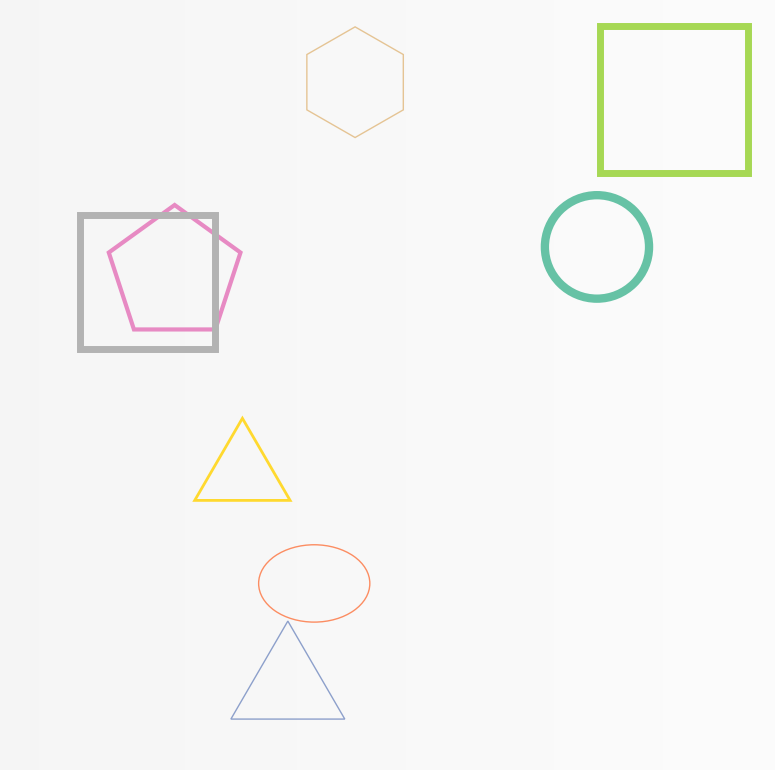[{"shape": "circle", "thickness": 3, "radius": 0.34, "center": [0.77, 0.679]}, {"shape": "oval", "thickness": 0.5, "radius": 0.36, "center": [0.405, 0.242]}, {"shape": "triangle", "thickness": 0.5, "radius": 0.42, "center": [0.371, 0.109]}, {"shape": "pentagon", "thickness": 1.5, "radius": 0.45, "center": [0.225, 0.644]}, {"shape": "square", "thickness": 2.5, "radius": 0.48, "center": [0.87, 0.871]}, {"shape": "triangle", "thickness": 1, "radius": 0.36, "center": [0.313, 0.386]}, {"shape": "hexagon", "thickness": 0.5, "radius": 0.36, "center": [0.458, 0.893]}, {"shape": "square", "thickness": 2.5, "radius": 0.43, "center": [0.191, 0.633]}]